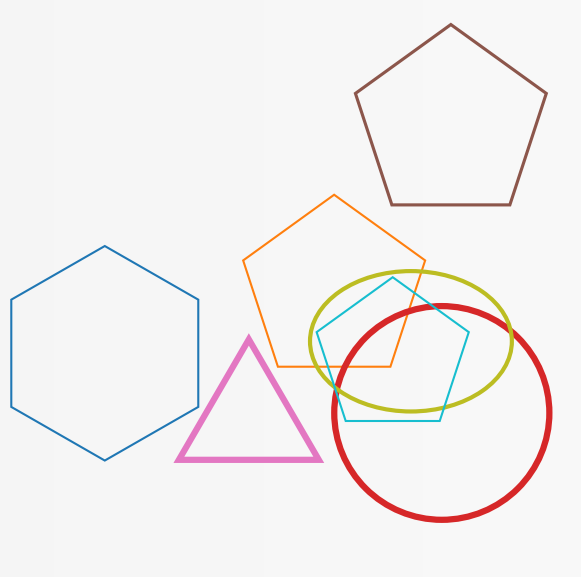[{"shape": "hexagon", "thickness": 1, "radius": 0.93, "center": [0.18, 0.387]}, {"shape": "pentagon", "thickness": 1, "radius": 0.82, "center": [0.575, 0.497]}, {"shape": "circle", "thickness": 3, "radius": 0.93, "center": [0.76, 0.284]}, {"shape": "pentagon", "thickness": 1.5, "radius": 0.86, "center": [0.776, 0.784]}, {"shape": "triangle", "thickness": 3, "radius": 0.69, "center": [0.428, 0.272]}, {"shape": "oval", "thickness": 2, "radius": 0.87, "center": [0.707, 0.408]}, {"shape": "pentagon", "thickness": 1, "radius": 0.69, "center": [0.676, 0.381]}]